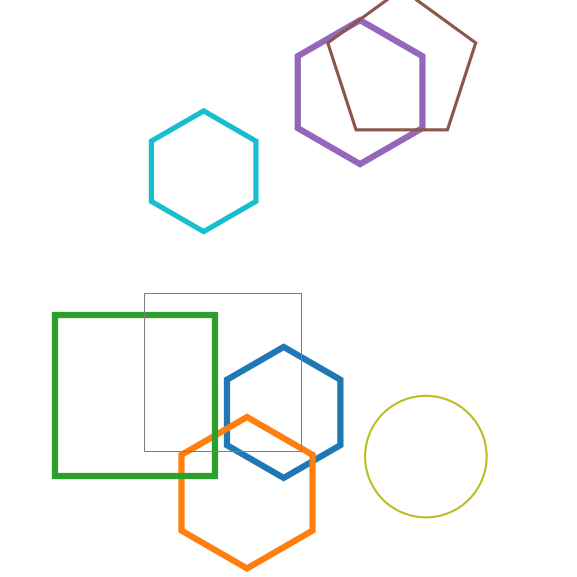[{"shape": "hexagon", "thickness": 3, "radius": 0.57, "center": [0.491, 0.285]}, {"shape": "hexagon", "thickness": 3, "radius": 0.66, "center": [0.428, 0.146]}, {"shape": "square", "thickness": 3, "radius": 0.69, "center": [0.234, 0.314]}, {"shape": "hexagon", "thickness": 3, "radius": 0.62, "center": [0.624, 0.84]}, {"shape": "pentagon", "thickness": 1.5, "radius": 0.67, "center": [0.696, 0.883]}, {"shape": "square", "thickness": 0.5, "radius": 0.68, "center": [0.385, 0.355]}, {"shape": "circle", "thickness": 1, "radius": 0.53, "center": [0.737, 0.208]}, {"shape": "hexagon", "thickness": 2.5, "radius": 0.52, "center": [0.353, 0.703]}]